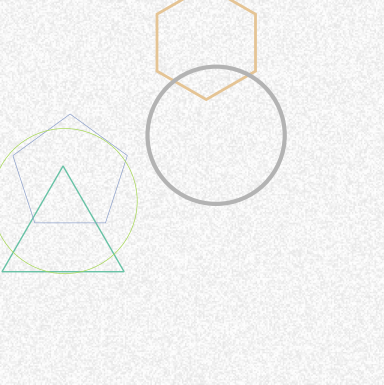[{"shape": "triangle", "thickness": 1, "radius": 0.92, "center": [0.164, 0.386]}, {"shape": "pentagon", "thickness": 0.5, "radius": 0.78, "center": [0.182, 0.548]}, {"shape": "circle", "thickness": 0.5, "radius": 0.94, "center": [0.168, 0.478]}, {"shape": "hexagon", "thickness": 2, "radius": 0.74, "center": [0.536, 0.889]}, {"shape": "circle", "thickness": 3, "radius": 0.89, "center": [0.561, 0.649]}]